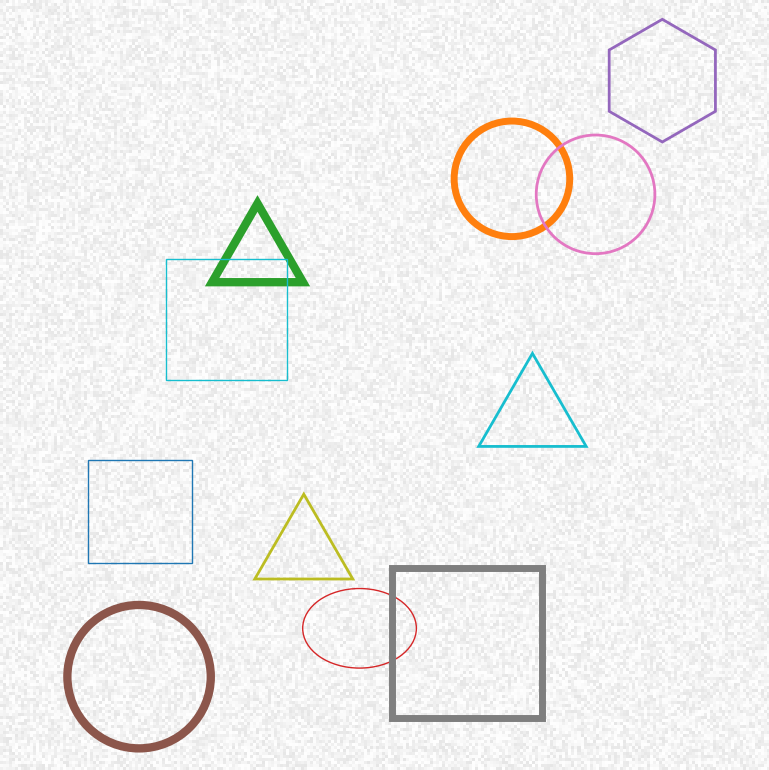[{"shape": "square", "thickness": 0.5, "radius": 0.34, "center": [0.182, 0.336]}, {"shape": "circle", "thickness": 2.5, "radius": 0.38, "center": [0.665, 0.768]}, {"shape": "triangle", "thickness": 3, "radius": 0.34, "center": [0.334, 0.668]}, {"shape": "oval", "thickness": 0.5, "radius": 0.37, "center": [0.467, 0.184]}, {"shape": "hexagon", "thickness": 1, "radius": 0.4, "center": [0.86, 0.895]}, {"shape": "circle", "thickness": 3, "radius": 0.47, "center": [0.181, 0.121]}, {"shape": "circle", "thickness": 1, "radius": 0.39, "center": [0.773, 0.748]}, {"shape": "square", "thickness": 2.5, "radius": 0.49, "center": [0.607, 0.165]}, {"shape": "triangle", "thickness": 1, "radius": 0.37, "center": [0.395, 0.285]}, {"shape": "triangle", "thickness": 1, "radius": 0.4, "center": [0.691, 0.461]}, {"shape": "square", "thickness": 0.5, "radius": 0.39, "center": [0.294, 0.585]}]